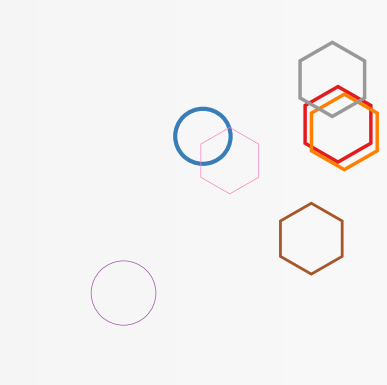[{"shape": "hexagon", "thickness": 2.5, "radius": 0.49, "center": [0.872, 0.677]}, {"shape": "circle", "thickness": 3, "radius": 0.36, "center": [0.524, 0.646]}, {"shape": "circle", "thickness": 0.5, "radius": 0.42, "center": [0.319, 0.239]}, {"shape": "hexagon", "thickness": 2.5, "radius": 0.49, "center": [0.889, 0.657]}, {"shape": "hexagon", "thickness": 2, "radius": 0.46, "center": [0.803, 0.38]}, {"shape": "hexagon", "thickness": 0.5, "radius": 0.43, "center": [0.593, 0.583]}, {"shape": "hexagon", "thickness": 2.5, "radius": 0.48, "center": [0.858, 0.794]}]